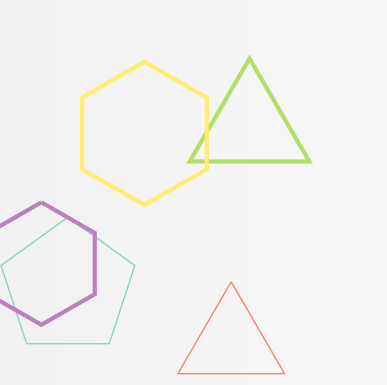[{"shape": "pentagon", "thickness": 1, "radius": 0.91, "center": [0.175, 0.254]}, {"shape": "triangle", "thickness": 1, "radius": 0.8, "center": [0.597, 0.109]}, {"shape": "triangle", "thickness": 3, "radius": 0.89, "center": [0.644, 0.67]}, {"shape": "hexagon", "thickness": 3, "radius": 0.8, "center": [0.107, 0.315]}, {"shape": "hexagon", "thickness": 3, "radius": 0.93, "center": [0.373, 0.654]}]